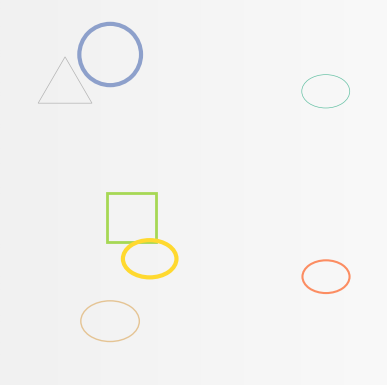[{"shape": "oval", "thickness": 0.5, "radius": 0.31, "center": [0.841, 0.763]}, {"shape": "oval", "thickness": 1.5, "radius": 0.3, "center": [0.841, 0.281]}, {"shape": "circle", "thickness": 3, "radius": 0.4, "center": [0.284, 0.858]}, {"shape": "square", "thickness": 2, "radius": 0.32, "center": [0.339, 0.435]}, {"shape": "oval", "thickness": 3, "radius": 0.35, "center": [0.386, 0.328]}, {"shape": "oval", "thickness": 1, "radius": 0.38, "center": [0.284, 0.166]}, {"shape": "triangle", "thickness": 0.5, "radius": 0.4, "center": [0.168, 0.772]}]